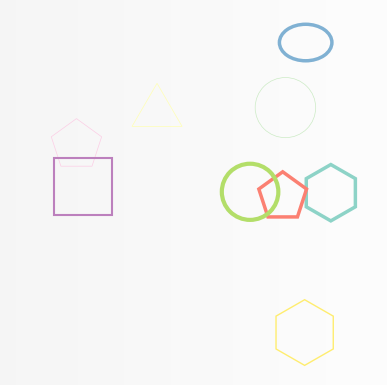[{"shape": "hexagon", "thickness": 2.5, "radius": 0.37, "center": [0.854, 0.499]}, {"shape": "triangle", "thickness": 0.5, "radius": 0.37, "center": [0.405, 0.709]}, {"shape": "pentagon", "thickness": 2.5, "radius": 0.32, "center": [0.73, 0.489]}, {"shape": "oval", "thickness": 2.5, "radius": 0.34, "center": [0.789, 0.89]}, {"shape": "circle", "thickness": 3, "radius": 0.36, "center": [0.645, 0.502]}, {"shape": "pentagon", "thickness": 0.5, "radius": 0.34, "center": [0.197, 0.624]}, {"shape": "square", "thickness": 1.5, "radius": 0.37, "center": [0.214, 0.516]}, {"shape": "circle", "thickness": 0.5, "radius": 0.39, "center": [0.737, 0.721]}, {"shape": "hexagon", "thickness": 1, "radius": 0.43, "center": [0.786, 0.136]}]